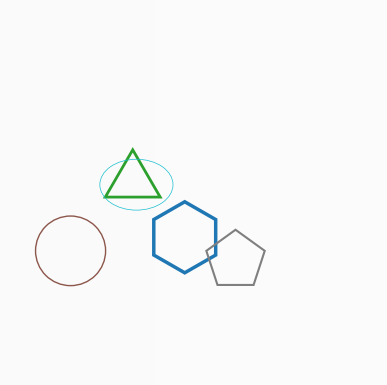[{"shape": "hexagon", "thickness": 2.5, "radius": 0.46, "center": [0.477, 0.384]}, {"shape": "triangle", "thickness": 2, "radius": 0.41, "center": [0.343, 0.529]}, {"shape": "circle", "thickness": 1, "radius": 0.45, "center": [0.182, 0.348]}, {"shape": "pentagon", "thickness": 1.5, "radius": 0.4, "center": [0.608, 0.324]}, {"shape": "oval", "thickness": 0.5, "radius": 0.47, "center": [0.352, 0.52]}]